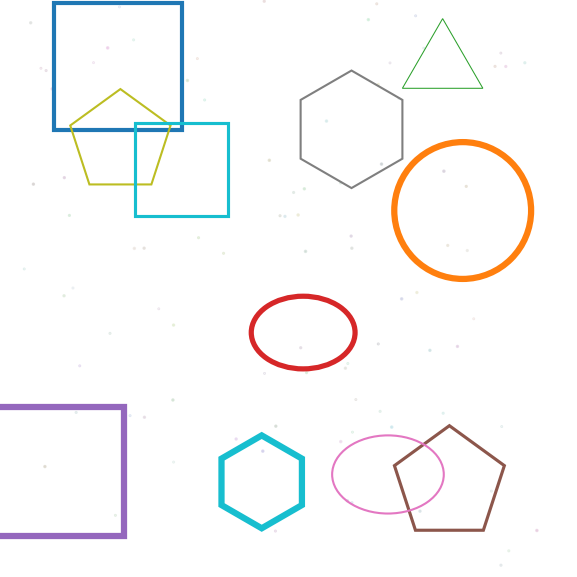[{"shape": "square", "thickness": 2, "radius": 0.55, "center": [0.204, 0.884]}, {"shape": "circle", "thickness": 3, "radius": 0.59, "center": [0.801, 0.635]}, {"shape": "triangle", "thickness": 0.5, "radius": 0.4, "center": [0.766, 0.886]}, {"shape": "oval", "thickness": 2.5, "radius": 0.45, "center": [0.525, 0.423]}, {"shape": "square", "thickness": 3, "radius": 0.56, "center": [0.103, 0.183]}, {"shape": "pentagon", "thickness": 1.5, "radius": 0.5, "center": [0.778, 0.162]}, {"shape": "oval", "thickness": 1, "radius": 0.48, "center": [0.672, 0.178]}, {"shape": "hexagon", "thickness": 1, "radius": 0.51, "center": [0.609, 0.775]}, {"shape": "pentagon", "thickness": 1, "radius": 0.46, "center": [0.208, 0.754]}, {"shape": "square", "thickness": 1.5, "radius": 0.4, "center": [0.315, 0.705]}, {"shape": "hexagon", "thickness": 3, "radius": 0.4, "center": [0.453, 0.165]}]